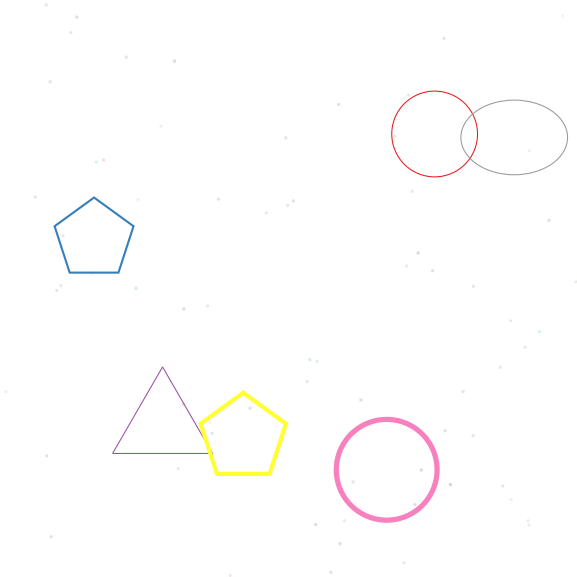[{"shape": "circle", "thickness": 0.5, "radius": 0.37, "center": [0.753, 0.767]}, {"shape": "pentagon", "thickness": 1, "radius": 0.36, "center": [0.163, 0.585]}, {"shape": "triangle", "thickness": 0.5, "radius": 0.5, "center": [0.281, 0.264]}, {"shape": "pentagon", "thickness": 2, "radius": 0.39, "center": [0.421, 0.241]}, {"shape": "circle", "thickness": 2.5, "radius": 0.44, "center": [0.67, 0.186]}, {"shape": "oval", "thickness": 0.5, "radius": 0.46, "center": [0.89, 0.761]}]